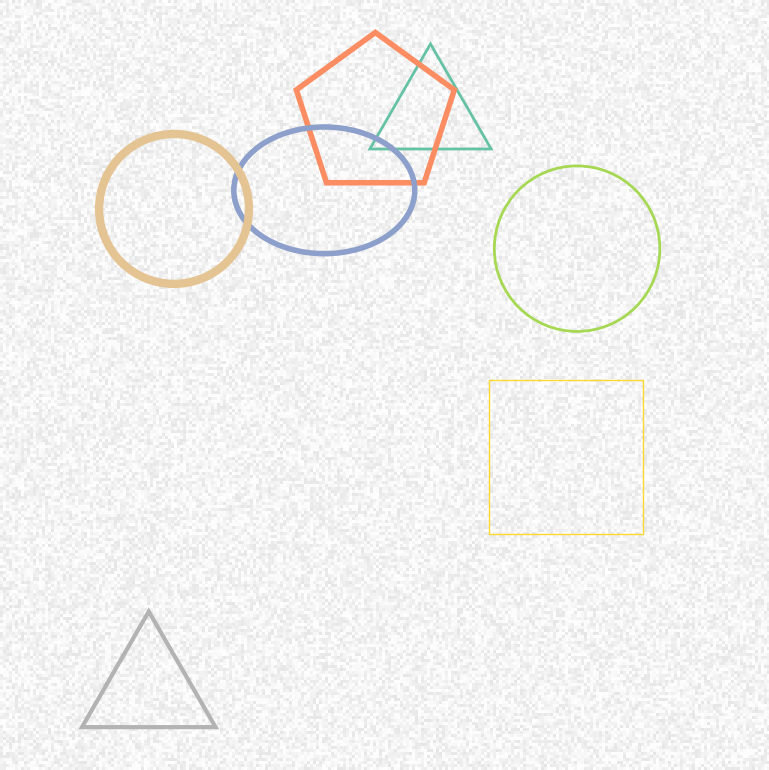[{"shape": "triangle", "thickness": 1, "radius": 0.45, "center": [0.559, 0.852]}, {"shape": "pentagon", "thickness": 2, "radius": 0.54, "center": [0.487, 0.85]}, {"shape": "oval", "thickness": 2, "radius": 0.59, "center": [0.421, 0.753]}, {"shape": "circle", "thickness": 1, "radius": 0.54, "center": [0.749, 0.677]}, {"shape": "square", "thickness": 0.5, "radius": 0.5, "center": [0.735, 0.406]}, {"shape": "circle", "thickness": 3, "radius": 0.49, "center": [0.226, 0.729]}, {"shape": "triangle", "thickness": 1.5, "radius": 0.5, "center": [0.193, 0.106]}]